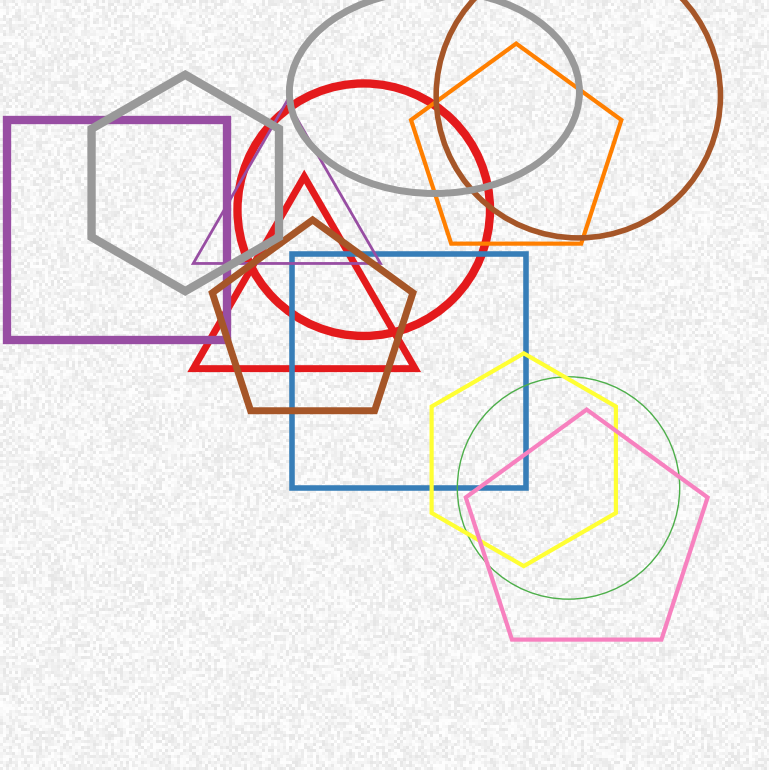[{"shape": "triangle", "thickness": 2.5, "radius": 0.83, "center": [0.395, 0.604]}, {"shape": "circle", "thickness": 3, "radius": 0.82, "center": [0.472, 0.728]}, {"shape": "square", "thickness": 2, "radius": 0.76, "center": [0.531, 0.518]}, {"shape": "circle", "thickness": 0.5, "radius": 0.72, "center": [0.738, 0.366]}, {"shape": "square", "thickness": 3, "radius": 0.71, "center": [0.151, 0.701]}, {"shape": "triangle", "thickness": 1, "radius": 0.7, "center": [0.373, 0.728]}, {"shape": "pentagon", "thickness": 1.5, "radius": 0.72, "center": [0.67, 0.8]}, {"shape": "hexagon", "thickness": 1.5, "radius": 0.69, "center": [0.68, 0.403]}, {"shape": "circle", "thickness": 2, "radius": 0.92, "center": [0.751, 0.876]}, {"shape": "pentagon", "thickness": 2.5, "radius": 0.68, "center": [0.406, 0.577]}, {"shape": "pentagon", "thickness": 1.5, "radius": 0.83, "center": [0.762, 0.303]}, {"shape": "hexagon", "thickness": 3, "radius": 0.7, "center": [0.241, 0.762]}, {"shape": "oval", "thickness": 2.5, "radius": 0.94, "center": [0.564, 0.881]}]